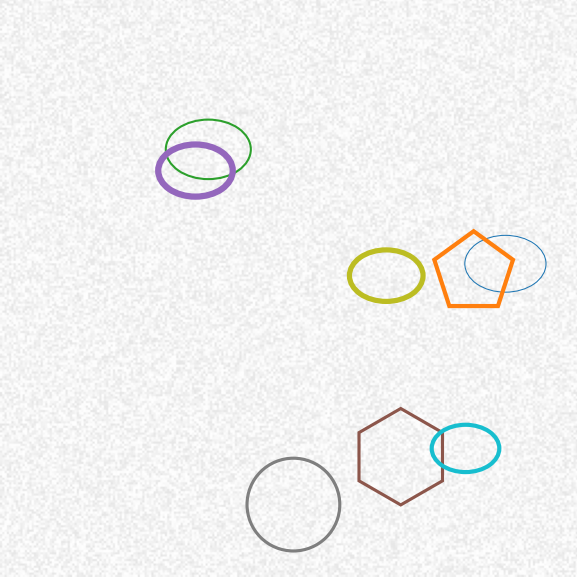[{"shape": "oval", "thickness": 0.5, "radius": 0.35, "center": [0.875, 0.542]}, {"shape": "pentagon", "thickness": 2, "radius": 0.36, "center": [0.82, 0.527]}, {"shape": "oval", "thickness": 1, "radius": 0.37, "center": [0.361, 0.74]}, {"shape": "oval", "thickness": 3, "radius": 0.32, "center": [0.338, 0.704]}, {"shape": "hexagon", "thickness": 1.5, "radius": 0.42, "center": [0.694, 0.208]}, {"shape": "circle", "thickness": 1.5, "radius": 0.4, "center": [0.508, 0.125]}, {"shape": "oval", "thickness": 2.5, "radius": 0.32, "center": [0.669, 0.522]}, {"shape": "oval", "thickness": 2, "radius": 0.29, "center": [0.806, 0.223]}]